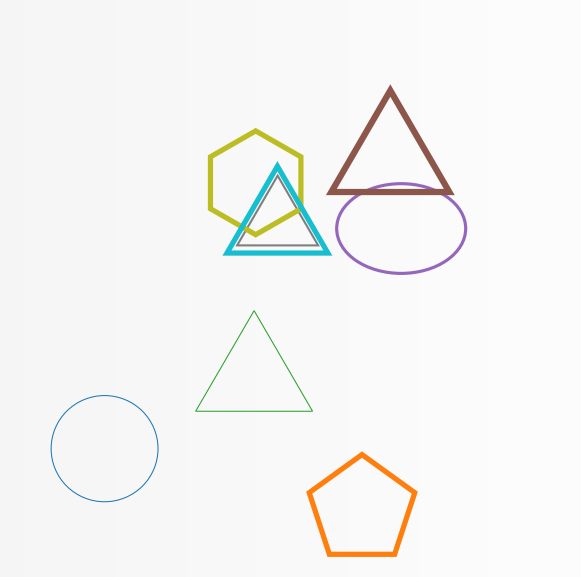[{"shape": "circle", "thickness": 0.5, "radius": 0.46, "center": [0.18, 0.222]}, {"shape": "pentagon", "thickness": 2.5, "radius": 0.48, "center": [0.623, 0.117]}, {"shape": "triangle", "thickness": 0.5, "radius": 0.58, "center": [0.437, 0.345]}, {"shape": "oval", "thickness": 1.5, "radius": 0.55, "center": [0.69, 0.603]}, {"shape": "triangle", "thickness": 3, "radius": 0.59, "center": [0.672, 0.725]}, {"shape": "triangle", "thickness": 1, "radius": 0.4, "center": [0.478, 0.614]}, {"shape": "hexagon", "thickness": 2.5, "radius": 0.45, "center": [0.44, 0.683]}, {"shape": "triangle", "thickness": 2.5, "radius": 0.5, "center": [0.477, 0.611]}]